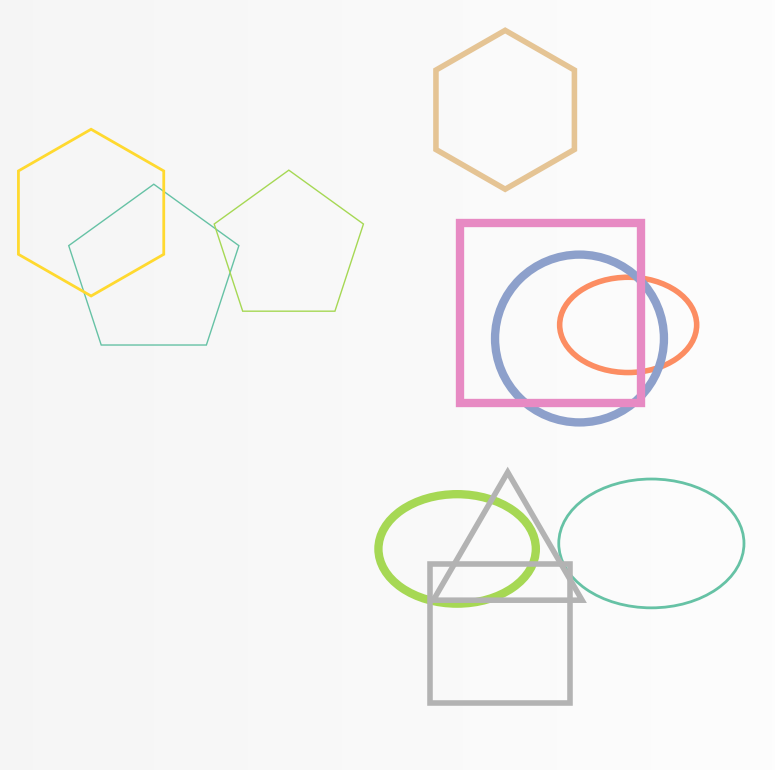[{"shape": "pentagon", "thickness": 0.5, "radius": 0.58, "center": [0.198, 0.645]}, {"shape": "oval", "thickness": 1, "radius": 0.6, "center": [0.84, 0.294]}, {"shape": "oval", "thickness": 2, "radius": 0.44, "center": [0.811, 0.578]}, {"shape": "circle", "thickness": 3, "radius": 0.54, "center": [0.748, 0.56]}, {"shape": "square", "thickness": 3, "radius": 0.58, "center": [0.71, 0.594]}, {"shape": "oval", "thickness": 3, "radius": 0.51, "center": [0.59, 0.287]}, {"shape": "pentagon", "thickness": 0.5, "radius": 0.51, "center": [0.373, 0.678]}, {"shape": "hexagon", "thickness": 1, "radius": 0.54, "center": [0.118, 0.724]}, {"shape": "hexagon", "thickness": 2, "radius": 0.52, "center": [0.652, 0.857]}, {"shape": "square", "thickness": 2, "radius": 0.45, "center": [0.645, 0.178]}, {"shape": "triangle", "thickness": 2, "radius": 0.55, "center": [0.655, 0.276]}]